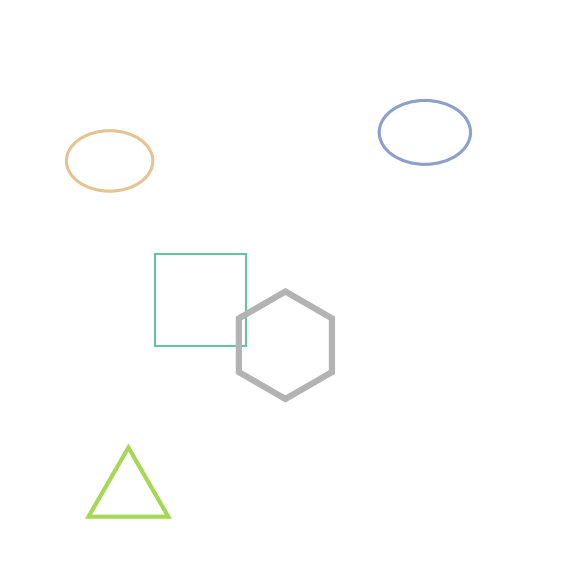[{"shape": "square", "thickness": 1, "radius": 0.4, "center": [0.347, 0.48]}, {"shape": "oval", "thickness": 1.5, "radius": 0.4, "center": [0.736, 0.77]}, {"shape": "triangle", "thickness": 2, "radius": 0.4, "center": [0.222, 0.144]}, {"shape": "oval", "thickness": 1.5, "radius": 0.37, "center": [0.19, 0.72]}, {"shape": "hexagon", "thickness": 3, "radius": 0.47, "center": [0.494, 0.401]}]